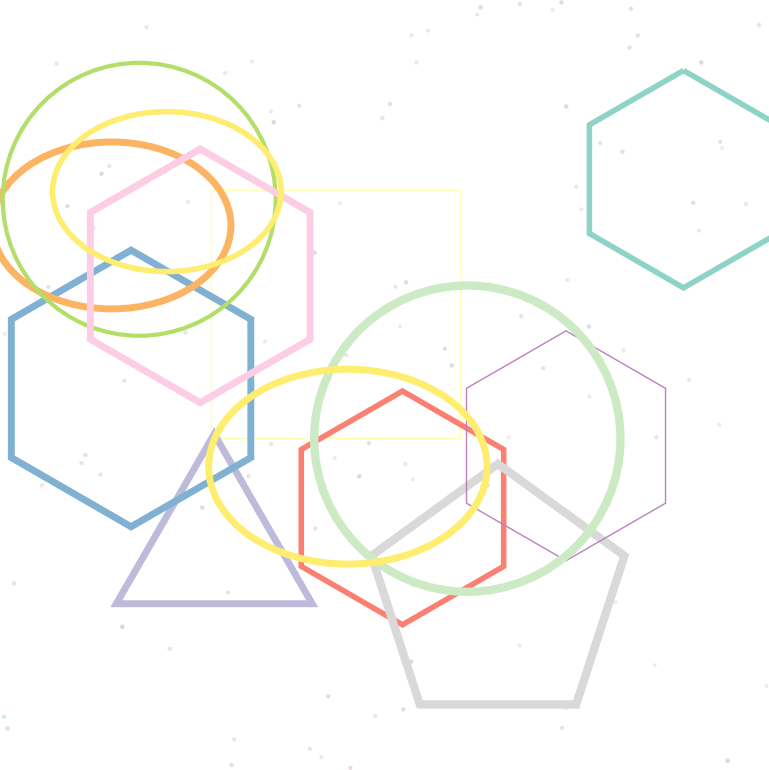[{"shape": "hexagon", "thickness": 2, "radius": 0.71, "center": [0.888, 0.767]}, {"shape": "square", "thickness": 0.5, "radius": 0.81, "center": [0.436, 0.592]}, {"shape": "triangle", "thickness": 2.5, "radius": 0.73, "center": [0.278, 0.289]}, {"shape": "hexagon", "thickness": 2, "radius": 0.76, "center": [0.523, 0.34]}, {"shape": "hexagon", "thickness": 2.5, "radius": 0.9, "center": [0.17, 0.495]}, {"shape": "oval", "thickness": 2.5, "radius": 0.77, "center": [0.145, 0.707]}, {"shape": "circle", "thickness": 1.5, "radius": 0.89, "center": [0.181, 0.741]}, {"shape": "hexagon", "thickness": 2.5, "radius": 0.82, "center": [0.26, 0.642]}, {"shape": "pentagon", "thickness": 3, "radius": 0.86, "center": [0.647, 0.225]}, {"shape": "hexagon", "thickness": 0.5, "radius": 0.75, "center": [0.735, 0.421]}, {"shape": "circle", "thickness": 3, "radius": 0.99, "center": [0.607, 0.43]}, {"shape": "oval", "thickness": 2.5, "radius": 0.9, "center": [0.452, 0.394]}, {"shape": "oval", "thickness": 2, "radius": 0.74, "center": [0.217, 0.751]}]